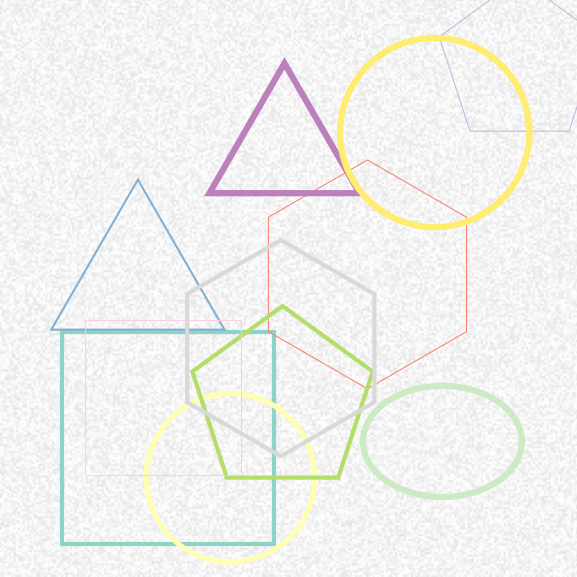[{"shape": "square", "thickness": 2, "radius": 0.92, "center": [0.291, 0.241]}, {"shape": "circle", "thickness": 2.5, "radius": 0.73, "center": [0.399, 0.172]}, {"shape": "pentagon", "thickness": 0.5, "radius": 0.73, "center": [0.9, 0.89]}, {"shape": "hexagon", "thickness": 0.5, "radius": 0.99, "center": [0.636, 0.524]}, {"shape": "triangle", "thickness": 1, "radius": 0.87, "center": [0.239, 0.515]}, {"shape": "pentagon", "thickness": 2, "radius": 0.82, "center": [0.489, 0.305]}, {"shape": "square", "thickness": 0.5, "radius": 0.67, "center": [0.282, 0.311]}, {"shape": "hexagon", "thickness": 2, "radius": 0.94, "center": [0.486, 0.396]}, {"shape": "triangle", "thickness": 3, "radius": 0.75, "center": [0.493, 0.74]}, {"shape": "oval", "thickness": 3, "radius": 0.69, "center": [0.766, 0.235]}, {"shape": "circle", "thickness": 3, "radius": 0.82, "center": [0.753, 0.77]}]